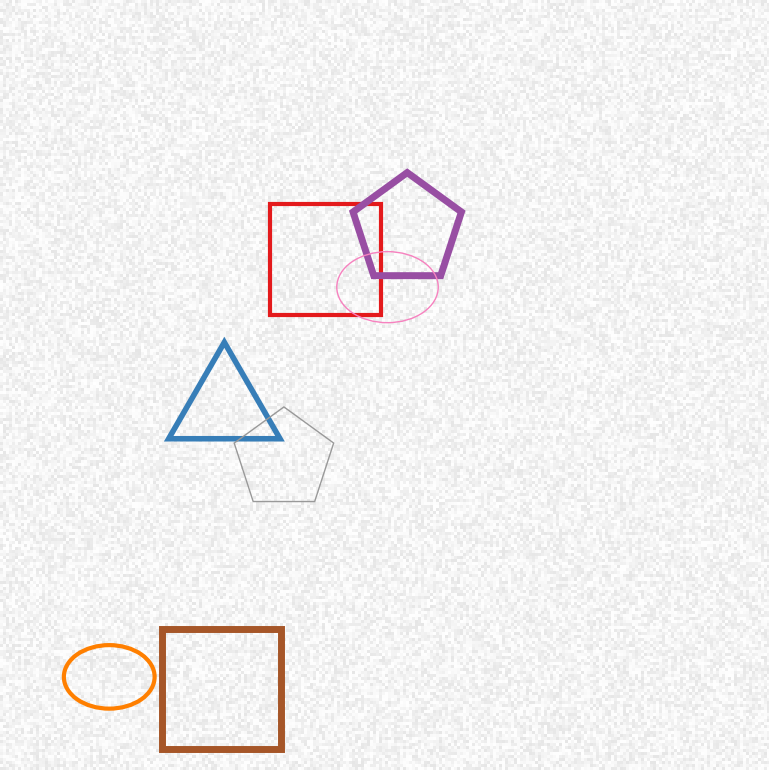[{"shape": "square", "thickness": 1.5, "radius": 0.36, "center": [0.423, 0.663]}, {"shape": "triangle", "thickness": 2, "radius": 0.42, "center": [0.291, 0.472]}, {"shape": "pentagon", "thickness": 2.5, "radius": 0.37, "center": [0.529, 0.702]}, {"shape": "oval", "thickness": 1.5, "radius": 0.29, "center": [0.142, 0.121]}, {"shape": "square", "thickness": 2.5, "radius": 0.39, "center": [0.288, 0.105]}, {"shape": "oval", "thickness": 0.5, "radius": 0.33, "center": [0.503, 0.627]}, {"shape": "pentagon", "thickness": 0.5, "radius": 0.34, "center": [0.369, 0.404]}]